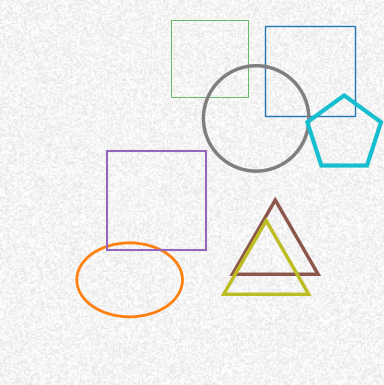[{"shape": "square", "thickness": 1, "radius": 0.58, "center": [0.805, 0.817]}, {"shape": "oval", "thickness": 2, "radius": 0.69, "center": [0.337, 0.273]}, {"shape": "square", "thickness": 0.5, "radius": 0.5, "center": [0.543, 0.848]}, {"shape": "square", "thickness": 1.5, "radius": 0.64, "center": [0.407, 0.479]}, {"shape": "triangle", "thickness": 2.5, "radius": 0.64, "center": [0.715, 0.352]}, {"shape": "circle", "thickness": 2.5, "radius": 0.68, "center": [0.665, 0.692]}, {"shape": "triangle", "thickness": 2.5, "radius": 0.64, "center": [0.691, 0.299]}, {"shape": "pentagon", "thickness": 3, "radius": 0.5, "center": [0.894, 0.652]}]